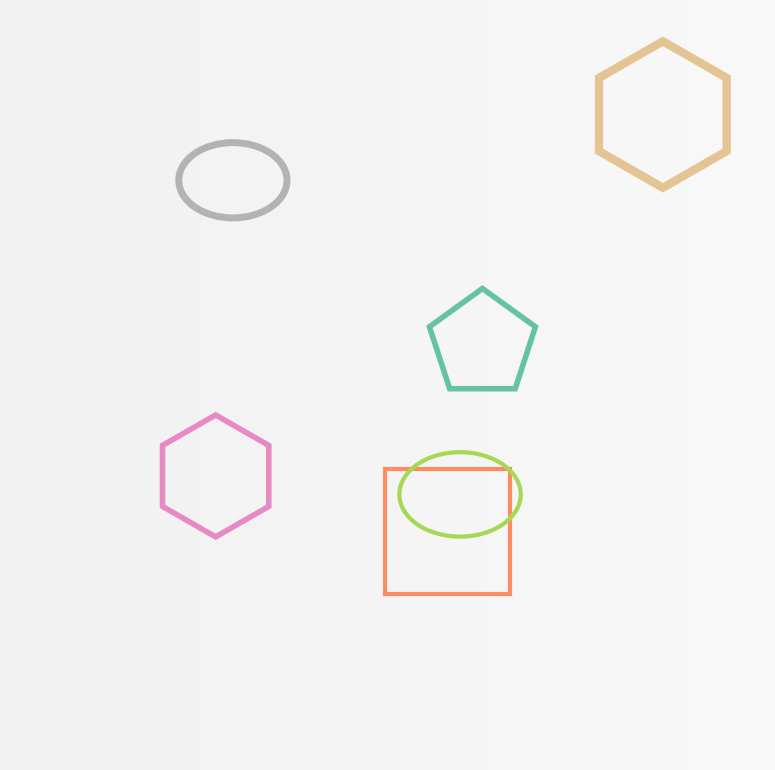[{"shape": "pentagon", "thickness": 2, "radius": 0.36, "center": [0.622, 0.553]}, {"shape": "square", "thickness": 1.5, "radius": 0.4, "center": [0.578, 0.309]}, {"shape": "hexagon", "thickness": 2, "radius": 0.4, "center": [0.278, 0.382]}, {"shape": "oval", "thickness": 1.5, "radius": 0.39, "center": [0.594, 0.358]}, {"shape": "hexagon", "thickness": 3, "radius": 0.48, "center": [0.855, 0.851]}, {"shape": "oval", "thickness": 2.5, "radius": 0.35, "center": [0.301, 0.766]}]